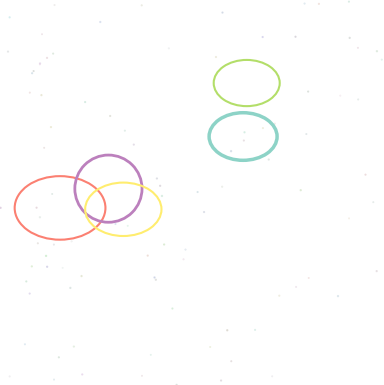[{"shape": "oval", "thickness": 2.5, "radius": 0.44, "center": [0.631, 0.645]}, {"shape": "oval", "thickness": 1.5, "radius": 0.59, "center": [0.156, 0.46]}, {"shape": "oval", "thickness": 1.5, "radius": 0.43, "center": [0.641, 0.784]}, {"shape": "circle", "thickness": 2, "radius": 0.44, "center": [0.282, 0.51]}, {"shape": "oval", "thickness": 1.5, "radius": 0.5, "center": [0.32, 0.456]}]